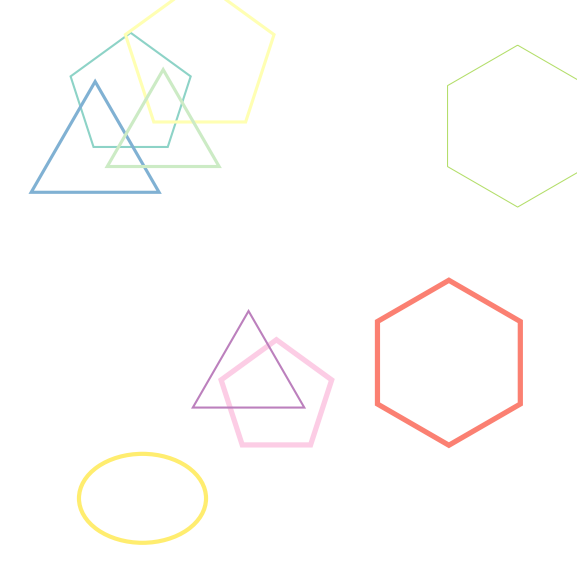[{"shape": "pentagon", "thickness": 1, "radius": 0.55, "center": [0.226, 0.833]}, {"shape": "pentagon", "thickness": 1.5, "radius": 0.68, "center": [0.346, 0.897]}, {"shape": "hexagon", "thickness": 2.5, "radius": 0.71, "center": [0.777, 0.371]}, {"shape": "triangle", "thickness": 1.5, "radius": 0.64, "center": [0.165, 0.73]}, {"shape": "hexagon", "thickness": 0.5, "radius": 0.7, "center": [0.896, 0.781]}, {"shape": "pentagon", "thickness": 2.5, "radius": 0.5, "center": [0.479, 0.31]}, {"shape": "triangle", "thickness": 1, "radius": 0.56, "center": [0.43, 0.349]}, {"shape": "triangle", "thickness": 1.5, "radius": 0.56, "center": [0.283, 0.767]}, {"shape": "oval", "thickness": 2, "radius": 0.55, "center": [0.247, 0.136]}]